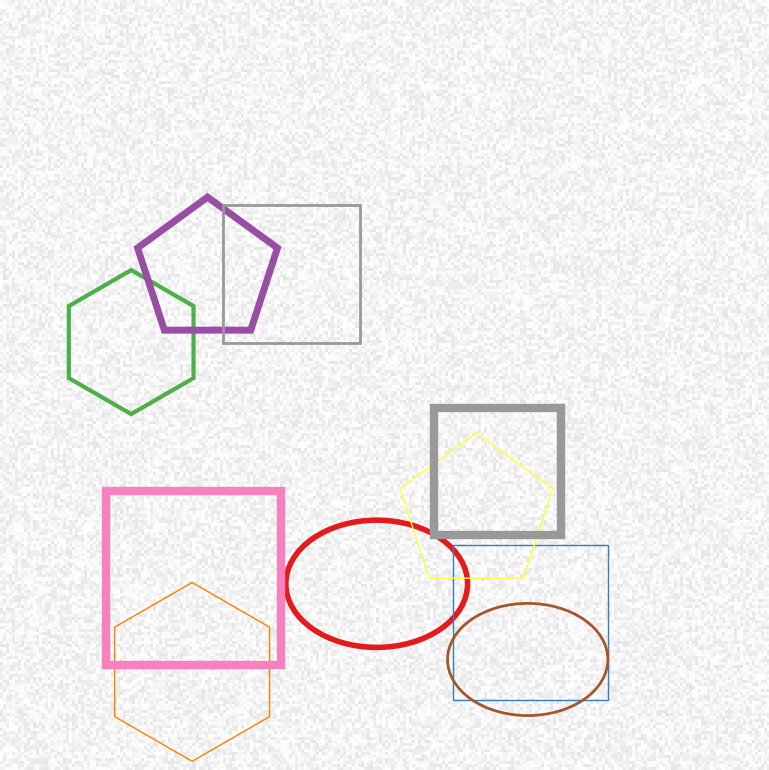[{"shape": "oval", "thickness": 2, "radius": 0.59, "center": [0.489, 0.242]}, {"shape": "square", "thickness": 0.5, "radius": 0.5, "center": [0.689, 0.191]}, {"shape": "hexagon", "thickness": 1.5, "radius": 0.47, "center": [0.17, 0.556]}, {"shape": "pentagon", "thickness": 2.5, "radius": 0.48, "center": [0.27, 0.648]}, {"shape": "hexagon", "thickness": 0.5, "radius": 0.58, "center": [0.25, 0.127]}, {"shape": "pentagon", "thickness": 0.5, "radius": 0.52, "center": [0.619, 0.333]}, {"shape": "oval", "thickness": 1, "radius": 0.52, "center": [0.685, 0.144]}, {"shape": "square", "thickness": 3, "radius": 0.57, "center": [0.251, 0.249]}, {"shape": "square", "thickness": 3, "radius": 0.41, "center": [0.646, 0.388]}, {"shape": "square", "thickness": 1, "radius": 0.45, "center": [0.379, 0.644]}]